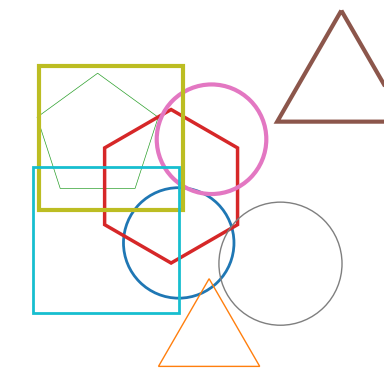[{"shape": "circle", "thickness": 2, "radius": 0.72, "center": [0.464, 0.369]}, {"shape": "triangle", "thickness": 1, "radius": 0.76, "center": [0.543, 0.124]}, {"shape": "pentagon", "thickness": 0.5, "radius": 0.83, "center": [0.254, 0.644]}, {"shape": "hexagon", "thickness": 2.5, "radius": 1.0, "center": [0.444, 0.516]}, {"shape": "triangle", "thickness": 3, "radius": 0.96, "center": [0.887, 0.78]}, {"shape": "circle", "thickness": 3, "radius": 0.71, "center": [0.549, 0.638]}, {"shape": "circle", "thickness": 1, "radius": 0.8, "center": [0.729, 0.315]}, {"shape": "square", "thickness": 3, "radius": 0.93, "center": [0.288, 0.642]}, {"shape": "square", "thickness": 2, "radius": 0.95, "center": [0.275, 0.377]}]